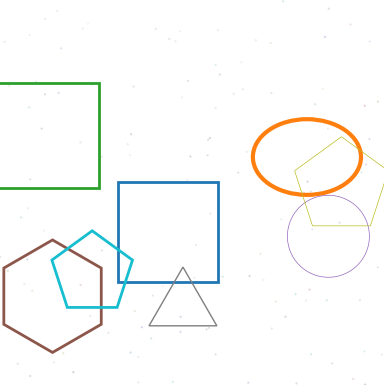[{"shape": "square", "thickness": 2, "radius": 0.65, "center": [0.436, 0.397]}, {"shape": "oval", "thickness": 3, "radius": 0.7, "center": [0.797, 0.592]}, {"shape": "square", "thickness": 2, "radius": 0.68, "center": [0.121, 0.648]}, {"shape": "circle", "thickness": 0.5, "radius": 0.53, "center": [0.853, 0.386]}, {"shape": "hexagon", "thickness": 2, "radius": 0.73, "center": [0.136, 0.231]}, {"shape": "triangle", "thickness": 1, "radius": 0.51, "center": [0.475, 0.205]}, {"shape": "pentagon", "thickness": 0.5, "radius": 0.64, "center": [0.887, 0.517]}, {"shape": "pentagon", "thickness": 2, "radius": 0.55, "center": [0.239, 0.29]}]